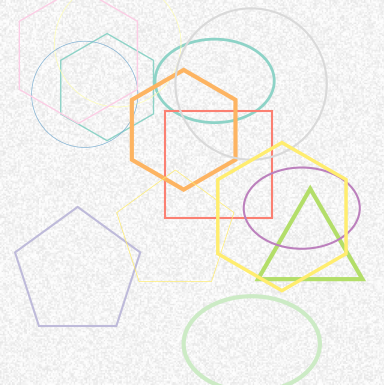[{"shape": "hexagon", "thickness": 1, "radius": 0.7, "center": [0.278, 0.774]}, {"shape": "oval", "thickness": 2, "radius": 0.77, "center": [0.557, 0.79]}, {"shape": "circle", "thickness": 0.5, "radius": 0.82, "center": [0.306, 0.887]}, {"shape": "pentagon", "thickness": 1.5, "radius": 0.86, "center": [0.202, 0.292]}, {"shape": "square", "thickness": 1.5, "radius": 0.7, "center": [0.568, 0.574]}, {"shape": "circle", "thickness": 0.5, "radius": 0.69, "center": [0.22, 0.755]}, {"shape": "hexagon", "thickness": 3, "radius": 0.78, "center": [0.477, 0.663]}, {"shape": "triangle", "thickness": 3, "radius": 0.78, "center": [0.806, 0.353]}, {"shape": "hexagon", "thickness": 1, "radius": 0.89, "center": [0.204, 0.856]}, {"shape": "circle", "thickness": 1.5, "radius": 0.98, "center": [0.652, 0.782]}, {"shape": "oval", "thickness": 1.5, "radius": 0.75, "center": [0.784, 0.459]}, {"shape": "oval", "thickness": 3, "radius": 0.88, "center": [0.654, 0.107]}, {"shape": "pentagon", "thickness": 0.5, "radius": 0.8, "center": [0.455, 0.398]}, {"shape": "hexagon", "thickness": 2.5, "radius": 0.96, "center": [0.732, 0.437]}]